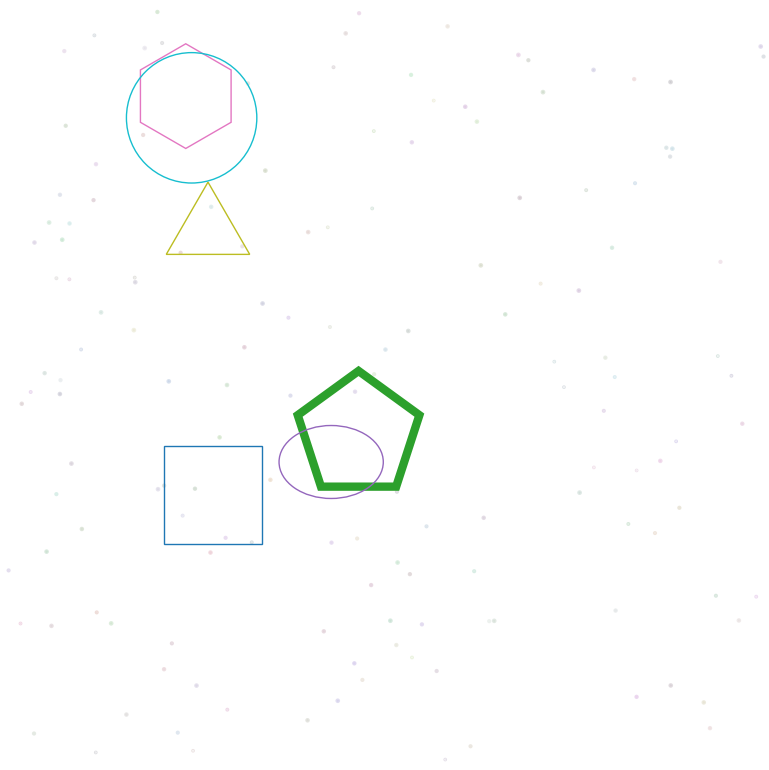[{"shape": "square", "thickness": 0.5, "radius": 0.32, "center": [0.277, 0.357]}, {"shape": "pentagon", "thickness": 3, "radius": 0.42, "center": [0.466, 0.435]}, {"shape": "oval", "thickness": 0.5, "radius": 0.34, "center": [0.43, 0.4]}, {"shape": "hexagon", "thickness": 0.5, "radius": 0.34, "center": [0.241, 0.875]}, {"shape": "triangle", "thickness": 0.5, "radius": 0.31, "center": [0.27, 0.701]}, {"shape": "circle", "thickness": 0.5, "radius": 0.42, "center": [0.249, 0.847]}]